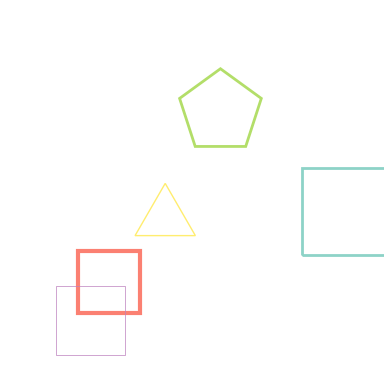[{"shape": "square", "thickness": 2, "radius": 0.57, "center": [0.897, 0.451]}, {"shape": "square", "thickness": 3, "radius": 0.4, "center": [0.282, 0.268]}, {"shape": "pentagon", "thickness": 2, "radius": 0.56, "center": [0.573, 0.71]}, {"shape": "square", "thickness": 0.5, "radius": 0.45, "center": [0.236, 0.168]}, {"shape": "triangle", "thickness": 1, "radius": 0.45, "center": [0.429, 0.433]}]